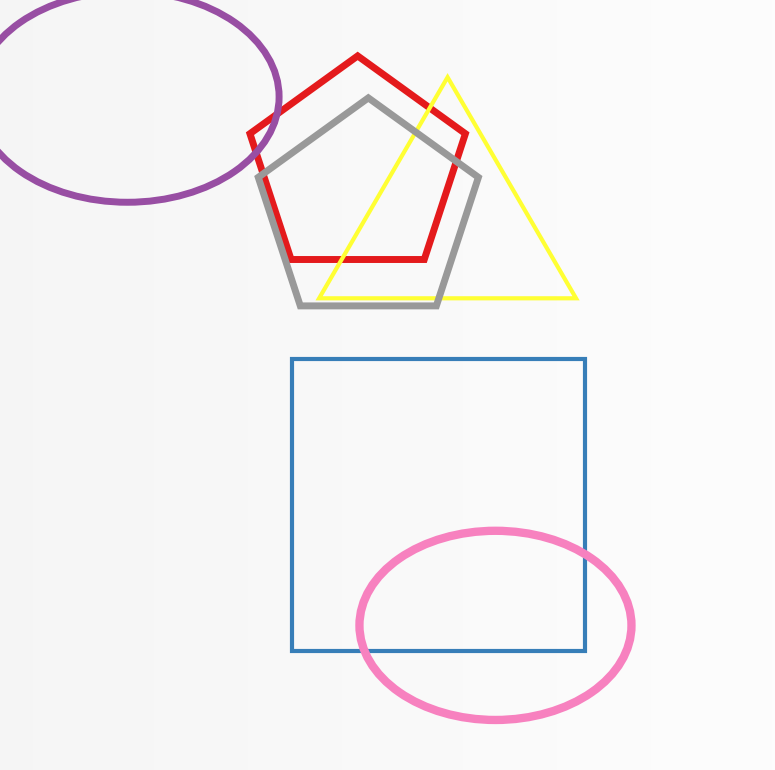[{"shape": "pentagon", "thickness": 2.5, "radius": 0.73, "center": [0.462, 0.781]}, {"shape": "square", "thickness": 1.5, "radius": 0.95, "center": [0.566, 0.344]}, {"shape": "oval", "thickness": 2.5, "radius": 0.98, "center": [0.165, 0.874]}, {"shape": "triangle", "thickness": 1.5, "radius": 0.96, "center": [0.578, 0.708]}, {"shape": "oval", "thickness": 3, "radius": 0.88, "center": [0.639, 0.188]}, {"shape": "pentagon", "thickness": 2.5, "radius": 0.75, "center": [0.475, 0.724]}]